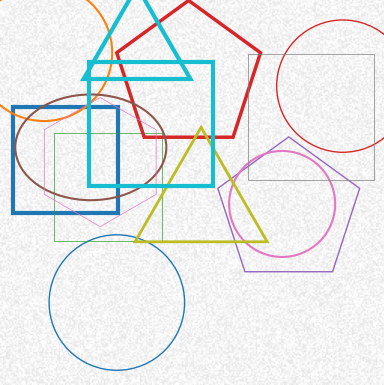[{"shape": "circle", "thickness": 1, "radius": 0.88, "center": [0.304, 0.214]}, {"shape": "square", "thickness": 3, "radius": 0.68, "center": [0.171, 0.584]}, {"shape": "circle", "thickness": 1.5, "radius": 0.89, "center": [0.114, 0.863]}, {"shape": "square", "thickness": 0.5, "radius": 0.7, "center": [0.281, 0.515]}, {"shape": "pentagon", "thickness": 2.5, "radius": 0.98, "center": [0.49, 0.802]}, {"shape": "circle", "thickness": 1, "radius": 0.86, "center": [0.89, 0.776]}, {"shape": "pentagon", "thickness": 1, "radius": 0.97, "center": [0.75, 0.451]}, {"shape": "oval", "thickness": 1.5, "radius": 0.98, "center": [0.236, 0.617]}, {"shape": "hexagon", "thickness": 0.5, "radius": 0.84, "center": [0.26, 0.579]}, {"shape": "circle", "thickness": 1.5, "radius": 0.69, "center": [0.733, 0.47]}, {"shape": "square", "thickness": 0.5, "radius": 0.82, "center": [0.807, 0.697]}, {"shape": "triangle", "thickness": 2, "radius": 0.99, "center": [0.522, 0.471]}, {"shape": "square", "thickness": 3, "radius": 0.81, "center": [0.393, 0.677]}, {"shape": "triangle", "thickness": 3, "radius": 0.8, "center": [0.356, 0.875]}]